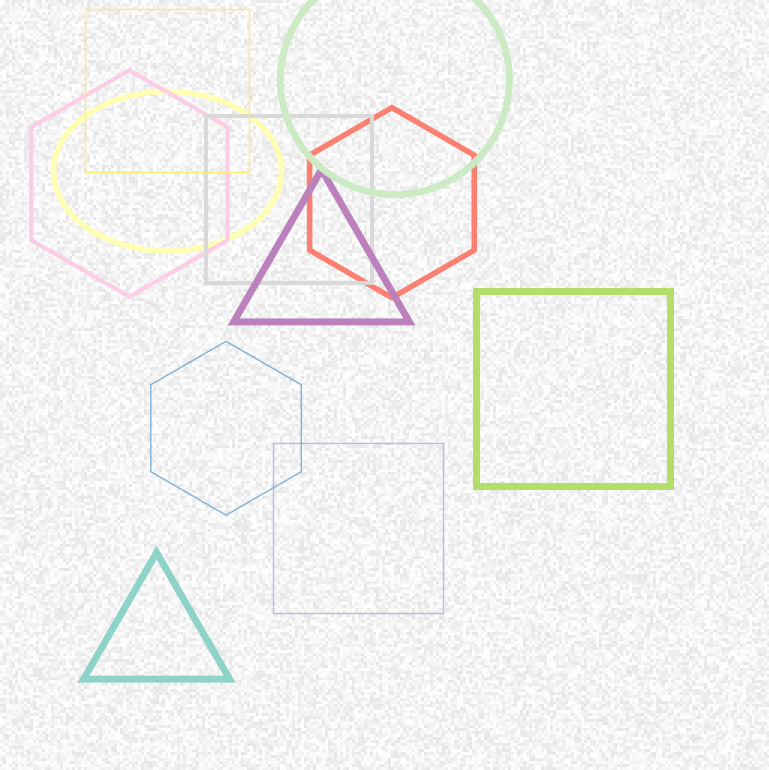[{"shape": "triangle", "thickness": 2.5, "radius": 0.55, "center": [0.203, 0.173]}, {"shape": "oval", "thickness": 2, "radius": 0.74, "center": [0.218, 0.778]}, {"shape": "square", "thickness": 0.5, "radius": 0.55, "center": [0.465, 0.314]}, {"shape": "hexagon", "thickness": 2, "radius": 0.62, "center": [0.509, 0.737]}, {"shape": "hexagon", "thickness": 0.5, "radius": 0.56, "center": [0.294, 0.444]}, {"shape": "square", "thickness": 2.5, "radius": 0.63, "center": [0.744, 0.495]}, {"shape": "hexagon", "thickness": 1.5, "radius": 0.74, "center": [0.168, 0.762]}, {"shape": "square", "thickness": 1.5, "radius": 0.54, "center": [0.375, 0.741]}, {"shape": "triangle", "thickness": 2.5, "radius": 0.66, "center": [0.418, 0.648]}, {"shape": "circle", "thickness": 2.5, "radius": 0.74, "center": [0.513, 0.896]}, {"shape": "square", "thickness": 0.5, "radius": 0.53, "center": [0.217, 0.882]}]